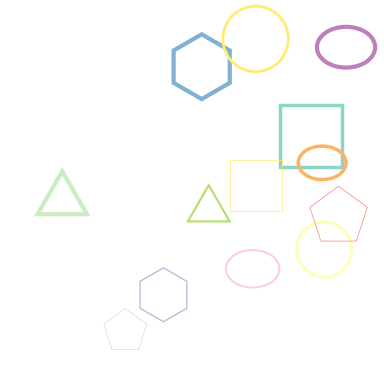[{"shape": "square", "thickness": 2.5, "radius": 0.4, "center": [0.808, 0.646]}, {"shape": "circle", "thickness": 2, "radius": 0.36, "center": [0.842, 0.352]}, {"shape": "hexagon", "thickness": 1, "radius": 0.35, "center": [0.425, 0.234]}, {"shape": "pentagon", "thickness": 0.5, "radius": 0.39, "center": [0.879, 0.437]}, {"shape": "hexagon", "thickness": 3, "radius": 0.42, "center": [0.524, 0.827]}, {"shape": "oval", "thickness": 2.5, "radius": 0.31, "center": [0.837, 0.577]}, {"shape": "triangle", "thickness": 1.5, "radius": 0.31, "center": [0.542, 0.456]}, {"shape": "oval", "thickness": 1.5, "radius": 0.35, "center": [0.656, 0.302]}, {"shape": "pentagon", "thickness": 0.5, "radius": 0.29, "center": [0.325, 0.14]}, {"shape": "oval", "thickness": 3, "radius": 0.38, "center": [0.899, 0.877]}, {"shape": "triangle", "thickness": 3, "radius": 0.37, "center": [0.162, 0.481]}, {"shape": "square", "thickness": 0.5, "radius": 0.33, "center": [0.665, 0.519]}, {"shape": "circle", "thickness": 2, "radius": 0.43, "center": [0.664, 0.899]}]